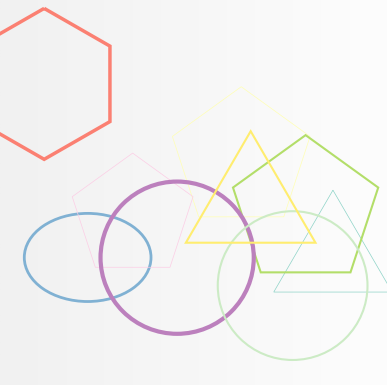[{"shape": "triangle", "thickness": 0.5, "radius": 0.88, "center": [0.859, 0.33]}, {"shape": "pentagon", "thickness": 0.5, "radius": 0.93, "center": [0.623, 0.588]}, {"shape": "hexagon", "thickness": 2.5, "radius": 0.98, "center": [0.114, 0.782]}, {"shape": "oval", "thickness": 2, "radius": 0.82, "center": [0.226, 0.331]}, {"shape": "pentagon", "thickness": 1.5, "radius": 0.99, "center": [0.789, 0.452]}, {"shape": "pentagon", "thickness": 0.5, "radius": 0.82, "center": [0.342, 0.438]}, {"shape": "circle", "thickness": 3, "radius": 0.99, "center": [0.457, 0.331]}, {"shape": "circle", "thickness": 1.5, "radius": 0.97, "center": [0.755, 0.258]}, {"shape": "triangle", "thickness": 1.5, "radius": 0.97, "center": [0.647, 0.466]}]